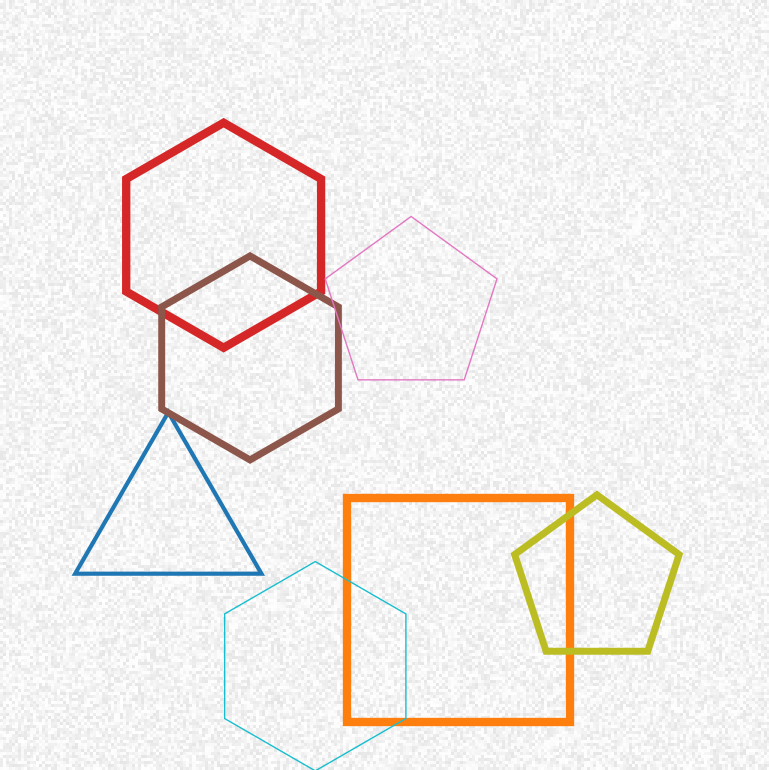[{"shape": "triangle", "thickness": 1.5, "radius": 0.7, "center": [0.219, 0.325]}, {"shape": "square", "thickness": 3, "radius": 0.73, "center": [0.596, 0.208]}, {"shape": "hexagon", "thickness": 3, "radius": 0.73, "center": [0.29, 0.694]}, {"shape": "hexagon", "thickness": 2.5, "radius": 0.66, "center": [0.325, 0.535]}, {"shape": "pentagon", "thickness": 0.5, "radius": 0.59, "center": [0.534, 0.602]}, {"shape": "pentagon", "thickness": 2.5, "radius": 0.56, "center": [0.775, 0.245]}, {"shape": "hexagon", "thickness": 0.5, "radius": 0.68, "center": [0.409, 0.135]}]